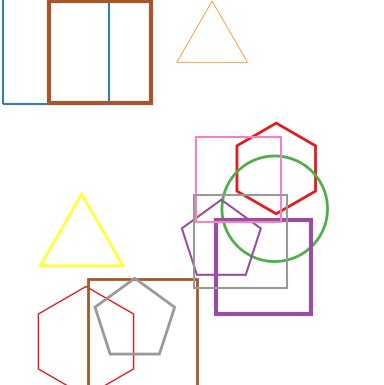[{"shape": "hexagon", "thickness": 1, "radius": 0.71, "center": [0.223, 0.113]}, {"shape": "hexagon", "thickness": 2, "radius": 0.59, "center": [0.718, 0.562]}, {"shape": "square", "thickness": 1.5, "radius": 0.69, "center": [0.145, 0.868]}, {"shape": "circle", "thickness": 2, "radius": 0.69, "center": [0.714, 0.458]}, {"shape": "pentagon", "thickness": 1.5, "radius": 0.54, "center": [0.575, 0.373]}, {"shape": "square", "thickness": 3, "radius": 0.62, "center": [0.685, 0.307]}, {"shape": "triangle", "thickness": 0.5, "radius": 0.53, "center": [0.551, 0.891]}, {"shape": "triangle", "thickness": 2, "radius": 0.62, "center": [0.212, 0.372]}, {"shape": "square", "thickness": 3, "radius": 0.66, "center": [0.259, 0.865]}, {"shape": "square", "thickness": 2, "radius": 0.7, "center": [0.37, 0.134]}, {"shape": "square", "thickness": 1.5, "radius": 0.56, "center": [0.62, 0.533]}, {"shape": "pentagon", "thickness": 2, "radius": 0.54, "center": [0.35, 0.168]}, {"shape": "square", "thickness": 1.5, "radius": 0.61, "center": [0.624, 0.372]}]